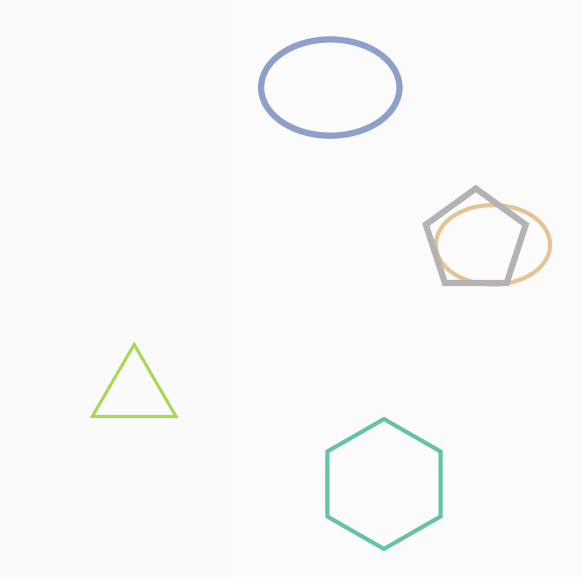[{"shape": "hexagon", "thickness": 2, "radius": 0.56, "center": [0.661, 0.161]}, {"shape": "oval", "thickness": 3, "radius": 0.6, "center": [0.568, 0.848]}, {"shape": "triangle", "thickness": 1.5, "radius": 0.42, "center": [0.231, 0.32]}, {"shape": "oval", "thickness": 2, "radius": 0.49, "center": [0.848, 0.575]}, {"shape": "pentagon", "thickness": 3, "radius": 0.45, "center": [0.819, 0.582]}]